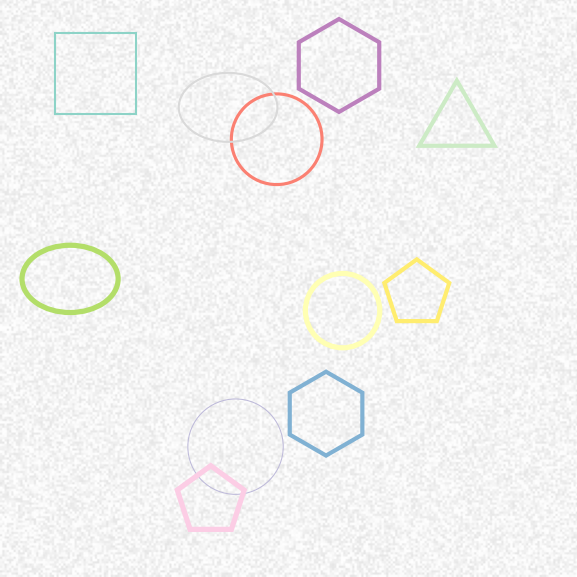[{"shape": "square", "thickness": 1, "radius": 0.35, "center": [0.166, 0.872]}, {"shape": "circle", "thickness": 2.5, "radius": 0.32, "center": [0.593, 0.461]}, {"shape": "circle", "thickness": 0.5, "radius": 0.41, "center": [0.408, 0.226]}, {"shape": "circle", "thickness": 1.5, "radius": 0.39, "center": [0.479, 0.758]}, {"shape": "hexagon", "thickness": 2, "radius": 0.36, "center": [0.565, 0.283]}, {"shape": "oval", "thickness": 2.5, "radius": 0.42, "center": [0.121, 0.516]}, {"shape": "pentagon", "thickness": 2.5, "radius": 0.3, "center": [0.365, 0.132]}, {"shape": "oval", "thickness": 1, "radius": 0.43, "center": [0.395, 0.813]}, {"shape": "hexagon", "thickness": 2, "radius": 0.4, "center": [0.587, 0.886]}, {"shape": "triangle", "thickness": 2, "radius": 0.38, "center": [0.791, 0.784]}, {"shape": "pentagon", "thickness": 2, "radius": 0.3, "center": [0.722, 0.491]}]